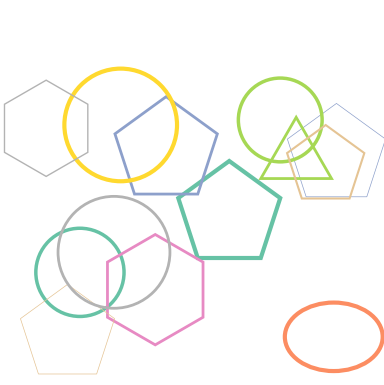[{"shape": "pentagon", "thickness": 3, "radius": 0.7, "center": [0.595, 0.443]}, {"shape": "circle", "thickness": 2.5, "radius": 0.57, "center": [0.208, 0.293]}, {"shape": "oval", "thickness": 3, "radius": 0.64, "center": [0.867, 0.125]}, {"shape": "pentagon", "thickness": 0.5, "radius": 0.67, "center": [0.874, 0.597]}, {"shape": "pentagon", "thickness": 2, "radius": 0.7, "center": [0.432, 0.609]}, {"shape": "hexagon", "thickness": 2, "radius": 0.72, "center": [0.403, 0.248]}, {"shape": "circle", "thickness": 2.5, "radius": 0.54, "center": [0.728, 0.688]}, {"shape": "triangle", "thickness": 2, "radius": 0.53, "center": [0.769, 0.589]}, {"shape": "circle", "thickness": 3, "radius": 0.73, "center": [0.313, 0.675]}, {"shape": "pentagon", "thickness": 0.5, "radius": 0.64, "center": [0.175, 0.133]}, {"shape": "pentagon", "thickness": 1.5, "radius": 0.53, "center": [0.846, 0.57]}, {"shape": "hexagon", "thickness": 1, "radius": 0.62, "center": [0.12, 0.667]}, {"shape": "circle", "thickness": 2, "radius": 0.73, "center": [0.296, 0.345]}]